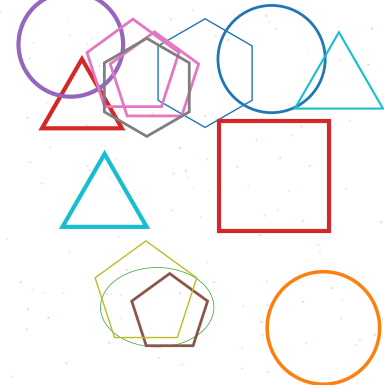[{"shape": "hexagon", "thickness": 1, "radius": 0.71, "center": [0.533, 0.81]}, {"shape": "circle", "thickness": 2, "radius": 0.7, "center": [0.705, 0.847]}, {"shape": "circle", "thickness": 2.5, "radius": 0.73, "center": [0.84, 0.148]}, {"shape": "oval", "thickness": 0.5, "radius": 0.74, "center": [0.408, 0.202]}, {"shape": "square", "thickness": 3, "radius": 0.71, "center": [0.712, 0.543]}, {"shape": "triangle", "thickness": 3, "radius": 0.6, "center": [0.213, 0.727]}, {"shape": "circle", "thickness": 3, "radius": 0.68, "center": [0.184, 0.885]}, {"shape": "pentagon", "thickness": 2, "radius": 0.52, "center": [0.441, 0.186]}, {"shape": "pentagon", "thickness": 2, "radius": 0.6, "center": [0.401, 0.797]}, {"shape": "pentagon", "thickness": 2, "radius": 0.63, "center": [0.345, 0.825]}, {"shape": "hexagon", "thickness": 2, "radius": 0.64, "center": [0.381, 0.773]}, {"shape": "pentagon", "thickness": 1, "radius": 0.69, "center": [0.379, 0.236]}, {"shape": "triangle", "thickness": 1.5, "radius": 0.66, "center": [0.88, 0.784]}, {"shape": "triangle", "thickness": 3, "radius": 0.63, "center": [0.272, 0.474]}]